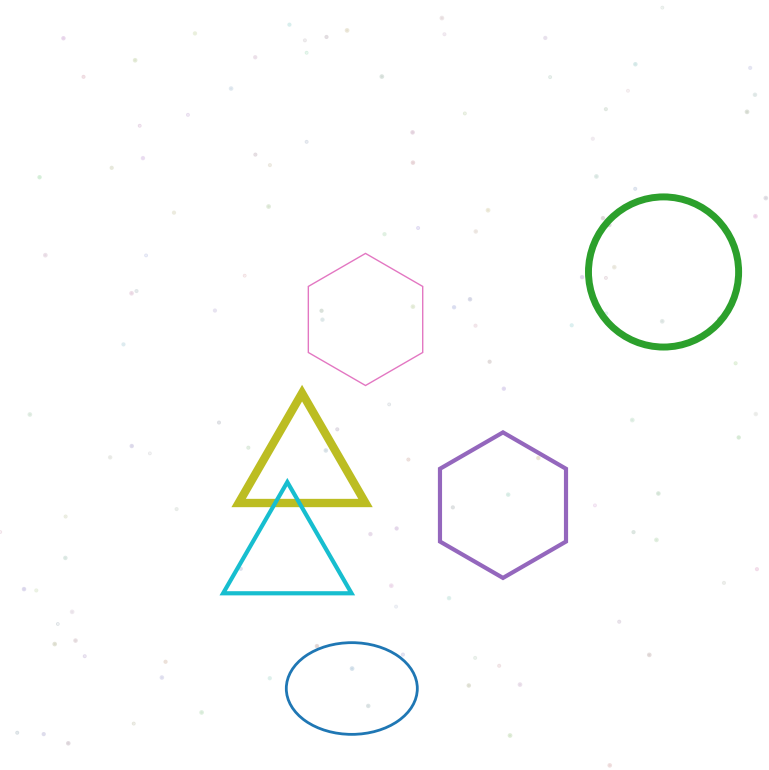[{"shape": "oval", "thickness": 1, "radius": 0.43, "center": [0.457, 0.106]}, {"shape": "circle", "thickness": 2.5, "radius": 0.49, "center": [0.862, 0.647]}, {"shape": "hexagon", "thickness": 1.5, "radius": 0.47, "center": [0.653, 0.344]}, {"shape": "hexagon", "thickness": 0.5, "radius": 0.43, "center": [0.475, 0.585]}, {"shape": "triangle", "thickness": 3, "radius": 0.48, "center": [0.392, 0.394]}, {"shape": "triangle", "thickness": 1.5, "radius": 0.48, "center": [0.373, 0.278]}]